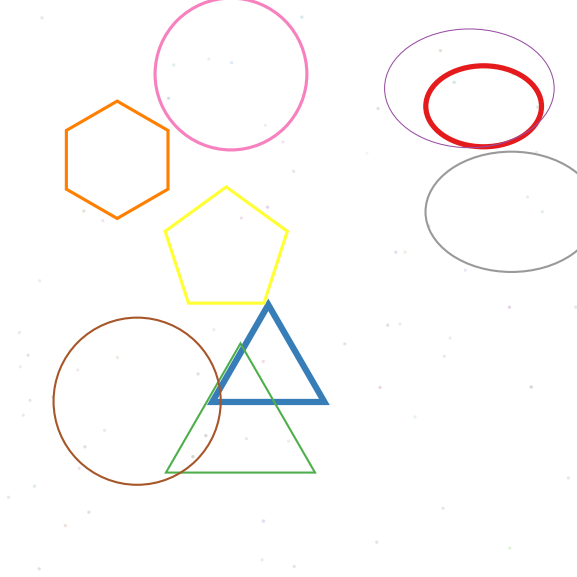[{"shape": "oval", "thickness": 2.5, "radius": 0.5, "center": [0.837, 0.815]}, {"shape": "triangle", "thickness": 3, "radius": 0.56, "center": [0.465, 0.359]}, {"shape": "triangle", "thickness": 1, "radius": 0.75, "center": [0.416, 0.255]}, {"shape": "oval", "thickness": 0.5, "radius": 0.73, "center": [0.813, 0.846]}, {"shape": "hexagon", "thickness": 1.5, "radius": 0.51, "center": [0.203, 0.722]}, {"shape": "pentagon", "thickness": 1.5, "radius": 0.56, "center": [0.392, 0.564]}, {"shape": "circle", "thickness": 1, "radius": 0.72, "center": [0.237, 0.304]}, {"shape": "circle", "thickness": 1.5, "radius": 0.66, "center": [0.4, 0.871]}, {"shape": "oval", "thickness": 1, "radius": 0.74, "center": [0.886, 0.632]}]